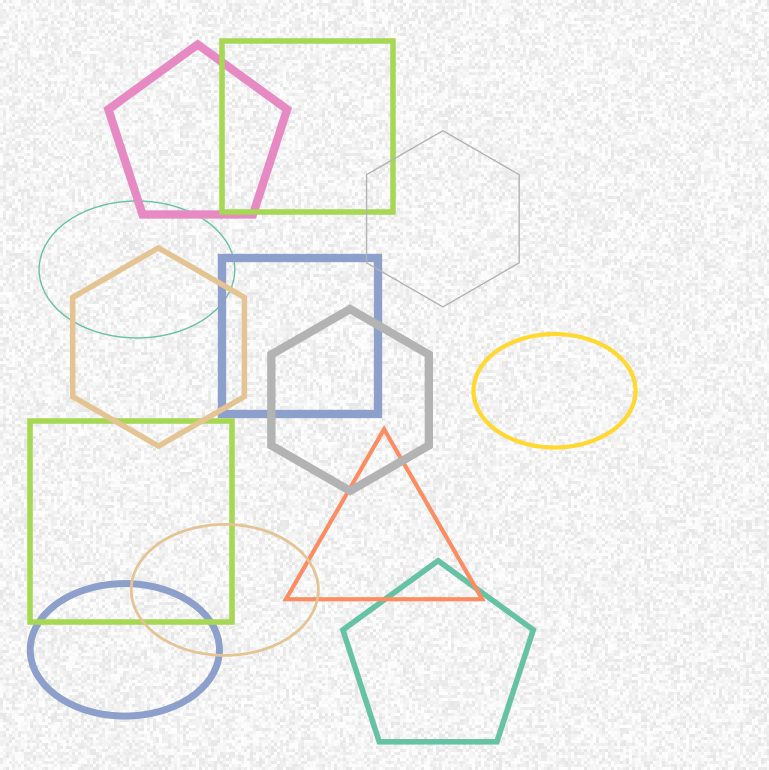[{"shape": "oval", "thickness": 0.5, "radius": 0.64, "center": [0.178, 0.65]}, {"shape": "pentagon", "thickness": 2, "radius": 0.65, "center": [0.569, 0.142]}, {"shape": "triangle", "thickness": 1.5, "radius": 0.74, "center": [0.499, 0.295]}, {"shape": "oval", "thickness": 2.5, "radius": 0.61, "center": [0.162, 0.156]}, {"shape": "square", "thickness": 3, "radius": 0.51, "center": [0.389, 0.564]}, {"shape": "pentagon", "thickness": 3, "radius": 0.61, "center": [0.257, 0.82]}, {"shape": "square", "thickness": 2, "radius": 0.56, "center": [0.4, 0.836]}, {"shape": "square", "thickness": 2, "radius": 0.65, "center": [0.17, 0.323]}, {"shape": "oval", "thickness": 1.5, "radius": 0.53, "center": [0.72, 0.492]}, {"shape": "oval", "thickness": 1, "radius": 0.61, "center": [0.292, 0.234]}, {"shape": "hexagon", "thickness": 2, "radius": 0.64, "center": [0.206, 0.549]}, {"shape": "hexagon", "thickness": 3, "radius": 0.59, "center": [0.455, 0.481]}, {"shape": "hexagon", "thickness": 0.5, "radius": 0.57, "center": [0.575, 0.716]}]